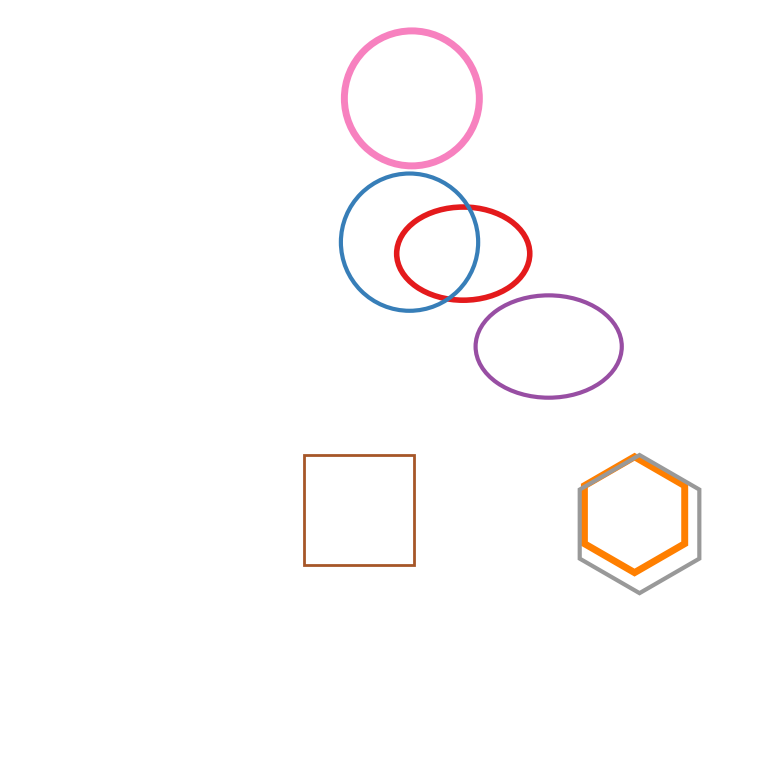[{"shape": "oval", "thickness": 2, "radius": 0.43, "center": [0.602, 0.671]}, {"shape": "circle", "thickness": 1.5, "radius": 0.45, "center": [0.532, 0.686]}, {"shape": "oval", "thickness": 1.5, "radius": 0.47, "center": [0.713, 0.55]}, {"shape": "hexagon", "thickness": 2.5, "radius": 0.38, "center": [0.824, 0.332]}, {"shape": "square", "thickness": 1, "radius": 0.36, "center": [0.467, 0.338]}, {"shape": "circle", "thickness": 2.5, "radius": 0.44, "center": [0.535, 0.872]}, {"shape": "hexagon", "thickness": 1.5, "radius": 0.45, "center": [0.831, 0.319]}]